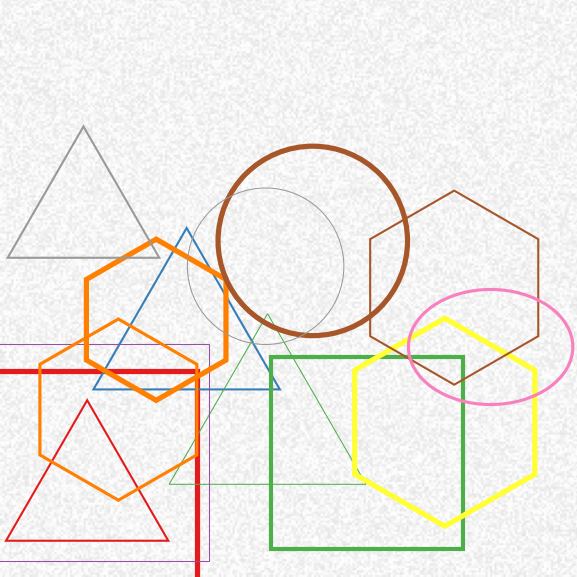[{"shape": "triangle", "thickness": 1, "radius": 0.81, "center": [0.151, 0.144]}, {"shape": "square", "thickness": 2.5, "radius": 0.95, "center": [0.151, 0.167]}, {"shape": "triangle", "thickness": 1, "radius": 0.93, "center": [0.323, 0.418]}, {"shape": "square", "thickness": 2, "radius": 0.83, "center": [0.636, 0.215]}, {"shape": "triangle", "thickness": 0.5, "radius": 0.98, "center": [0.463, 0.259]}, {"shape": "square", "thickness": 0.5, "radius": 0.94, "center": [0.175, 0.215]}, {"shape": "hexagon", "thickness": 1.5, "radius": 0.78, "center": [0.205, 0.29]}, {"shape": "hexagon", "thickness": 2.5, "radius": 0.7, "center": [0.27, 0.445]}, {"shape": "hexagon", "thickness": 2.5, "radius": 0.9, "center": [0.77, 0.268]}, {"shape": "circle", "thickness": 2.5, "radius": 0.82, "center": [0.542, 0.582]}, {"shape": "hexagon", "thickness": 1, "radius": 0.84, "center": [0.787, 0.501]}, {"shape": "oval", "thickness": 1.5, "radius": 0.71, "center": [0.85, 0.398]}, {"shape": "triangle", "thickness": 1, "radius": 0.76, "center": [0.145, 0.629]}, {"shape": "circle", "thickness": 0.5, "radius": 0.68, "center": [0.46, 0.538]}]